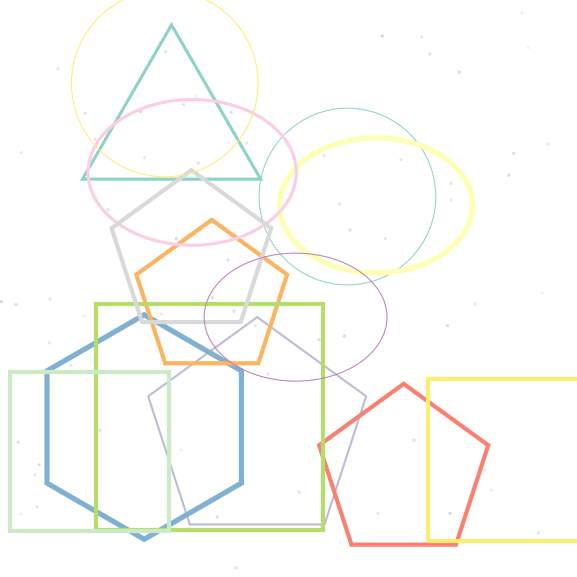[{"shape": "circle", "thickness": 0.5, "radius": 0.77, "center": [0.602, 0.659]}, {"shape": "triangle", "thickness": 1.5, "radius": 0.89, "center": [0.297, 0.778]}, {"shape": "oval", "thickness": 2.5, "radius": 0.83, "center": [0.651, 0.643]}, {"shape": "pentagon", "thickness": 1, "radius": 0.99, "center": [0.445, 0.252]}, {"shape": "pentagon", "thickness": 2, "radius": 0.77, "center": [0.699, 0.181]}, {"shape": "hexagon", "thickness": 2.5, "radius": 0.97, "center": [0.25, 0.26]}, {"shape": "pentagon", "thickness": 2, "radius": 0.69, "center": [0.367, 0.481]}, {"shape": "square", "thickness": 2, "radius": 0.98, "center": [0.363, 0.277]}, {"shape": "oval", "thickness": 1.5, "radius": 0.9, "center": [0.333, 0.701]}, {"shape": "pentagon", "thickness": 2, "radius": 0.73, "center": [0.331, 0.559]}, {"shape": "oval", "thickness": 0.5, "radius": 0.79, "center": [0.512, 0.45]}, {"shape": "square", "thickness": 2, "radius": 0.69, "center": [0.156, 0.217]}, {"shape": "circle", "thickness": 0.5, "radius": 0.81, "center": [0.285, 0.855]}, {"shape": "square", "thickness": 2, "radius": 0.7, "center": [0.882, 0.203]}]